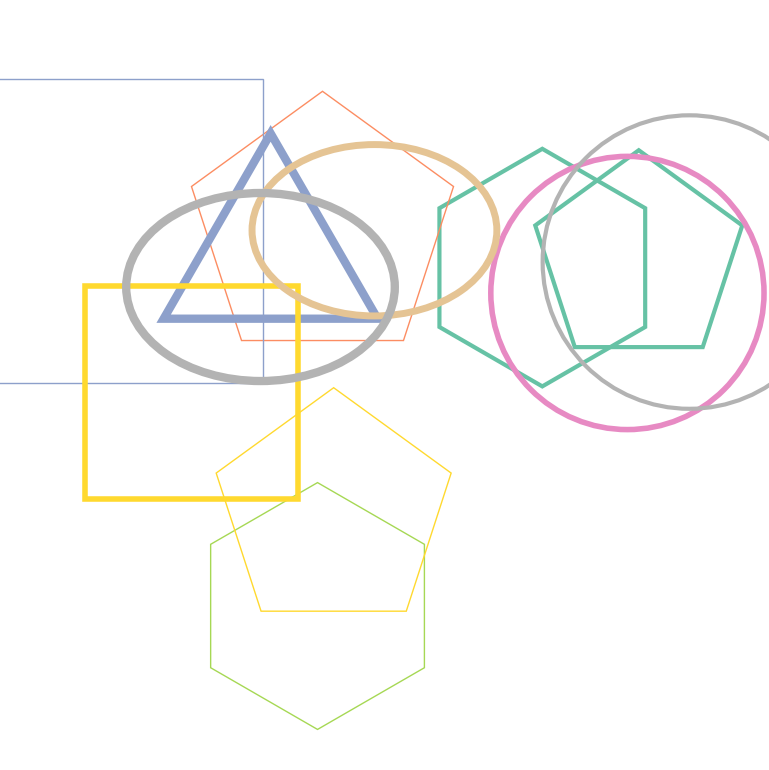[{"shape": "pentagon", "thickness": 1.5, "radius": 0.71, "center": [0.83, 0.664]}, {"shape": "hexagon", "thickness": 1.5, "radius": 0.77, "center": [0.704, 0.652]}, {"shape": "pentagon", "thickness": 0.5, "radius": 0.89, "center": [0.419, 0.702]}, {"shape": "square", "thickness": 0.5, "radius": 0.99, "center": [0.143, 0.7]}, {"shape": "triangle", "thickness": 3, "radius": 0.8, "center": [0.351, 0.666]}, {"shape": "circle", "thickness": 2, "radius": 0.89, "center": [0.815, 0.62]}, {"shape": "hexagon", "thickness": 0.5, "radius": 0.8, "center": [0.412, 0.213]}, {"shape": "pentagon", "thickness": 0.5, "radius": 0.8, "center": [0.433, 0.336]}, {"shape": "square", "thickness": 2, "radius": 0.69, "center": [0.249, 0.491]}, {"shape": "oval", "thickness": 2.5, "radius": 0.79, "center": [0.486, 0.701]}, {"shape": "circle", "thickness": 1.5, "radius": 0.95, "center": [0.895, 0.66]}, {"shape": "oval", "thickness": 3, "radius": 0.87, "center": [0.338, 0.627]}]